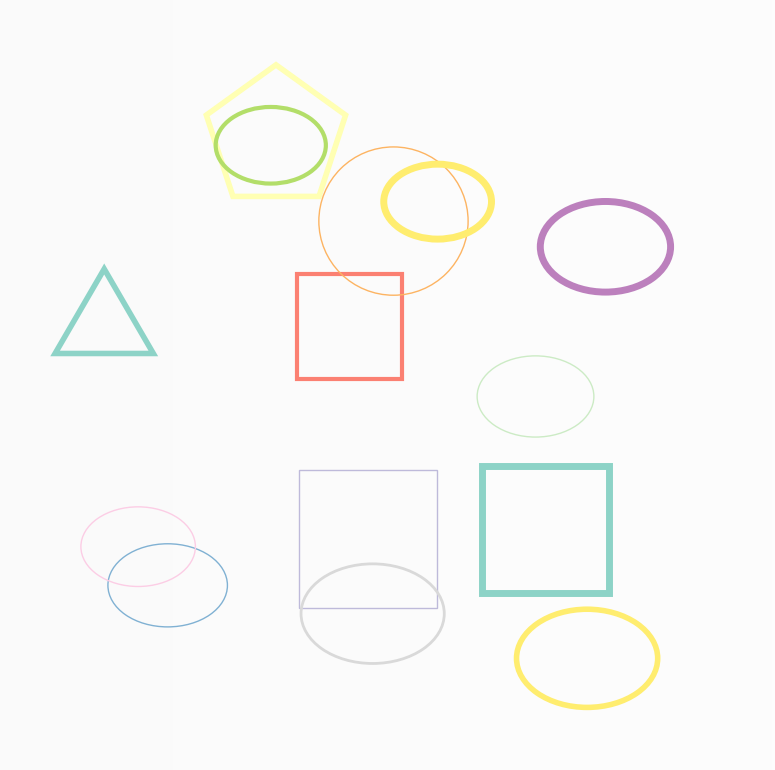[{"shape": "triangle", "thickness": 2, "radius": 0.37, "center": [0.134, 0.578]}, {"shape": "square", "thickness": 2.5, "radius": 0.41, "center": [0.704, 0.312]}, {"shape": "pentagon", "thickness": 2, "radius": 0.47, "center": [0.356, 0.821]}, {"shape": "square", "thickness": 0.5, "radius": 0.45, "center": [0.475, 0.3]}, {"shape": "square", "thickness": 1.5, "radius": 0.34, "center": [0.451, 0.576]}, {"shape": "oval", "thickness": 0.5, "radius": 0.39, "center": [0.216, 0.24]}, {"shape": "circle", "thickness": 0.5, "radius": 0.48, "center": [0.508, 0.713]}, {"shape": "oval", "thickness": 1.5, "radius": 0.36, "center": [0.349, 0.811]}, {"shape": "oval", "thickness": 0.5, "radius": 0.37, "center": [0.178, 0.29]}, {"shape": "oval", "thickness": 1, "radius": 0.46, "center": [0.481, 0.203]}, {"shape": "oval", "thickness": 2.5, "radius": 0.42, "center": [0.781, 0.68]}, {"shape": "oval", "thickness": 0.5, "radius": 0.38, "center": [0.691, 0.485]}, {"shape": "oval", "thickness": 2, "radius": 0.46, "center": [0.758, 0.145]}, {"shape": "oval", "thickness": 2.5, "radius": 0.35, "center": [0.565, 0.738]}]